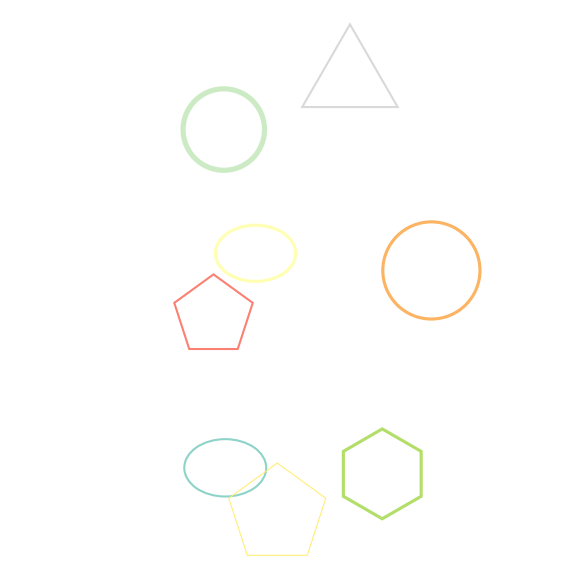[{"shape": "oval", "thickness": 1, "radius": 0.35, "center": [0.39, 0.189]}, {"shape": "oval", "thickness": 1.5, "radius": 0.35, "center": [0.442, 0.561]}, {"shape": "pentagon", "thickness": 1, "radius": 0.36, "center": [0.37, 0.453]}, {"shape": "circle", "thickness": 1.5, "radius": 0.42, "center": [0.747, 0.531]}, {"shape": "hexagon", "thickness": 1.5, "radius": 0.39, "center": [0.662, 0.179]}, {"shape": "triangle", "thickness": 1, "radius": 0.48, "center": [0.606, 0.862]}, {"shape": "circle", "thickness": 2.5, "radius": 0.35, "center": [0.388, 0.775]}, {"shape": "pentagon", "thickness": 0.5, "radius": 0.44, "center": [0.48, 0.109]}]